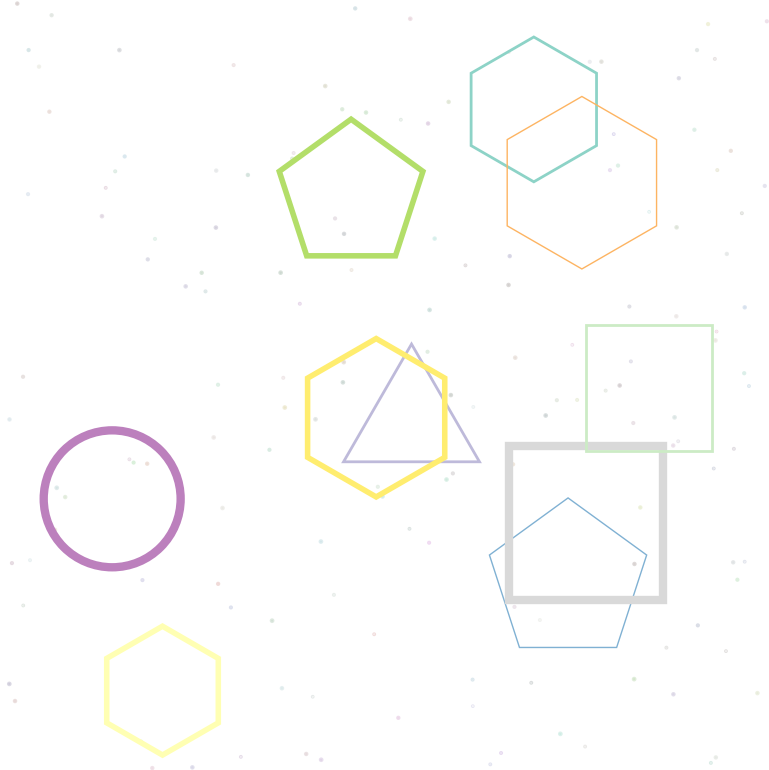[{"shape": "hexagon", "thickness": 1, "radius": 0.47, "center": [0.693, 0.858]}, {"shape": "hexagon", "thickness": 2, "radius": 0.42, "center": [0.211, 0.103]}, {"shape": "triangle", "thickness": 1, "radius": 0.51, "center": [0.534, 0.451]}, {"shape": "pentagon", "thickness": 0.5, "radius": 0.54, "center": [0.738, 0.246]}, {"shape": "hexagon", "thickness": 0.5, "radius": 0.56, "center": [0.756, 0.763]}, {"shape": "pentagon", "thickness": 2, "radius": 0.49, "center": [0.456, 0.747]}, {"shape": "square", "thickness": 3, "radius": 0.5, "center": [0.761, 0.321]}, {"shape": "circle", "thickness": 3, "radius": 0.44, "center": [0.146, 0.352]}, {"shape": "square", "thickness": 1, "radius": 0.41, "center": [0.843, 0.496]}, {"shape": "hexagon", "thickness": 2, "radius": 0.51, "center": [0.489, 0.457]}]